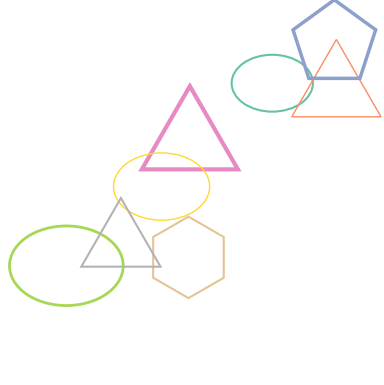[{"shape": "oval", "thickness": 1.5, "radius": 0.53, "center": [0.707, 0.784]}, {"shape": "triangle", "thickness": 1, "radius": 0.67, "center": [0.874, 0.763]}, {"shape": "pentagon", "thickness": 2.5, "radius": 0.56, "center": [0.868, 0.888]}, {"shape": "triangle", "thickness": 3, "radius": 0.72, "center": [0.493, 0.632]}, {"shape": "oval", "thickness": 2, "radius": 0.74, "center": [0.172, 0.31]}, {"shape": "oval", "thickness": 1, "radius": 0.62, "center": [0.42, 0.515]}, {"shape": "hexagon", "thickness": 1.5, "radius": 0.53, "center": [0.49, 0.332]}, {"shape": "triangle", "thickness": 1.5, "radius": 0.59, "center": [0.314, 0.367]}]